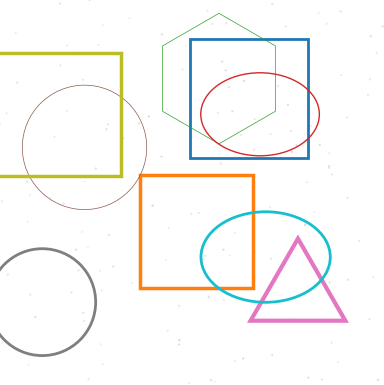[{"shape": "square", "thickness": 2, "radius": 0.77, "center": [0.647, 0.743]}, {"shape": "square", "thickness": 2.5, "radius": 0.73, "center": [0.51, 0.399]}, {"shape": "hexagon", "thickness": 0.5, "radius": 0.85, "center": [0.569, 0.796]}, {"shape": "oval", "thickness": 1, "radius": 0.77, "center": [0.675, 0.703]}, {"shape": "circle", "thickness": 0.5, "radius": 0.81, "center": [0.22, 0.617]}, {"shape": "triangle", "thickness": 3, "radius": 0.71, "center": [0.774, 0.238]}, {"shape": "circle", "thickness": 2, "radius": 0.69, "center": [0.11, 0.215]}, {"shape": "square", "thickness": 2.5, "radius": 0.8, "center": [0.153, 0.702]}, {"shape": "oval", "thickness": 2, "radius": 0.84, "center": [0.69, 0.332]}]